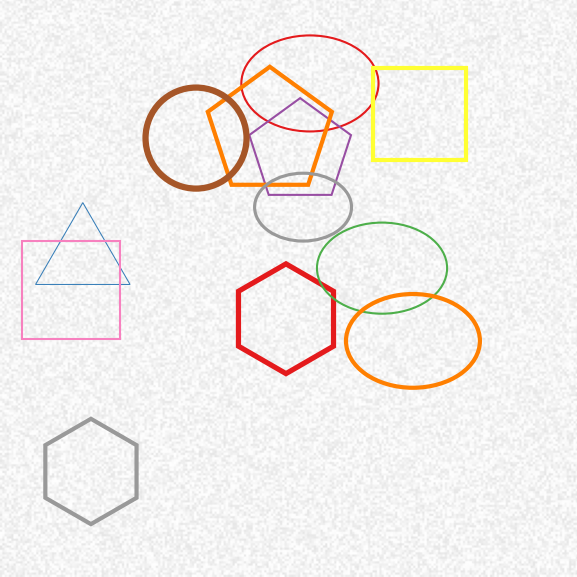[{"shape": "hexagon", "thickness": 2.5, "radius": 0.48, "center": [0.495, 0.447]}, {"shape": "oval", "thickness": 1, "radius": 0.59, "center": [0.537, 0.855]}, {"shape": "triangle", "thickness": 0.5, "radius": 0.47, "center": [0.143, 0.554]}, {"shape": "oval", "thickness": 1, "radius": 0.56, "center": [0.662, 0.535]}, {"shape": "pentagon", "thickness": 1, "radius": 0.46, "center": [0.52, 0.737]}, {"shape": "pentagon", "thickness": 2, "radius": 0.56, "center": [0.467, 0.771]}, {"shape": "oval", "thickness": 2, "radius": 0.58, "center": [0.715, 0.409]}, {"shape": "square", "thickness": 2, "radius": 0.4, "center": [0.727, 0.802]}, {"shape": "circle", "thickness": 3, "radius": 0.44, "center": [0.339, 0.76]}, {"shape": "square", "thickness": 1, "radius": 0.42, "center": [0.123, 0.497]}, {"shape": "hexagon", "thickness": 2, "radius": 0.46, "center": [0.157, 0.183]}, {"shape": "oval", "thickness": 1.5, "radius": 0.42, "center": [0.525, 0.64]}]